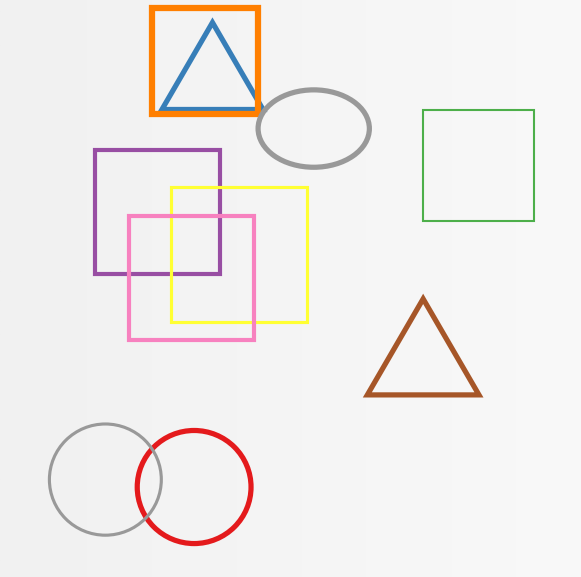[{"shape": "circle", "thickness": 2.5, "radius": 0.49, "center": [0.334, 0.156]}, {"shape": "triangle", "thickness": 2.5, "radius": 0.5, "center": [0.366, 0.86]}, {"shape": "square", "thickness": 1, "radius": 0.48, "center": [0.823, 0.712]}, {"shape": "square", "thickness": 2, "radius": 0.54, "center": [0.27, 0.632]}, {"shape": "square", "thickness": 3, "radius": 0.46, "center": [0.353, 0.893]}, {"shape": "square", "thickness": 1.5, "radius": 0.59, "center": [0.412, 0.558]}, {"shape": "triangle", "thickness": 2.5, "radius": 0.55, "center": [0.728, 0.371]}, {"shape": "square", "thickness": 2, "radius": 0.54, "center": [0.33, 0.518]}, {"shape": "oval", "thickness": 2.5, "radius": 0.48, "center": [0.54, 0.777]}, {"shape": "circle", "thickness": 1.5, "radius": 0.48, "center": [0.181, 0.169]}]